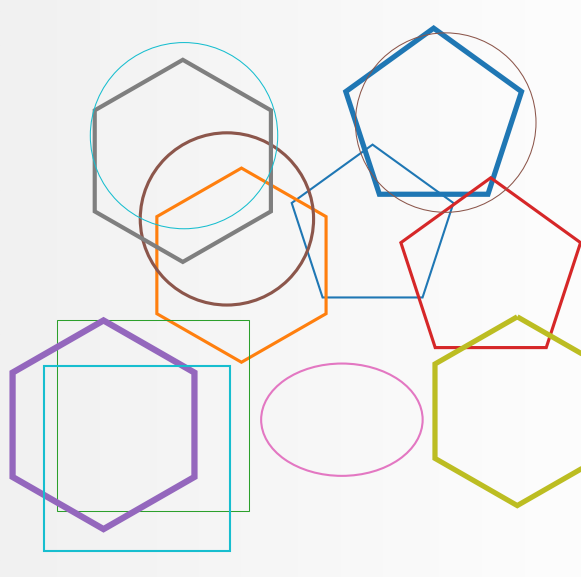[{"shape": "pentagon", "thickness": 1, "radius": 0.73, "center": [0.641, 0.602]}, {"shape": "pentagon", "thickness": 2.5, "radius": 0.79, "center": [0.746, 0.791]}, {"shape": "hexagon", "thickness": 1.5, "radius": 0.84, "center": [0.415, 0.54]}, {"shape": "square", "thickness": 0.5, "radius": 0.82, "center": [0.263, 0.279]}, {"shape": "pentagon", "thickness": 1.5, "radius": 0.81, "center": [0.844, 0.529]}, {"shape": "hexagon", "thickness": 3, "radius": 0.9, "center": [0.178, 0.264]}, {"shape": "circle", "thickness": 0.5, "radius": 0.78, "center": [0.767, 0.787]}, {"shape": "circle", "thickness": 1.5, "radius": 0.75, "center": [0.39, 0.62]}, {"shape": "oval", "thickness": 1, "radius": 0.69, "center": [0.588, 0.272]}, {"shape": "hexagon", "thickness": 2, "radius": 0.87, "center": [0.315, 0.721]}, {"shape": "hexagon", "thickness": 2.5, "radius": 0.82, "center": [0.89, 0.287]}, {"shape": "square", "thickness": 1, "radius": 0.8, "center": [0.236, 0.205]}, {"shape": "circle", "thickness": 0.5, "radius": 0.81, "center": [0.317, 0.764]}]